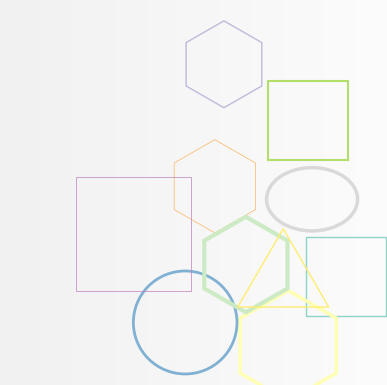[{"shape": "square", "thickness": 1, "radius": 0.52, "center": [0.893, 0.282]}, {"shape": "hexagon", "thickness": 2.5, "radius": 0.72, "center": [0.744, 0.102]}, {"shape": "hexagon", "thickness": 1, "radius": 0.56, "center": [0.578, 0.833]}, {"shape": "circle", "thickness": 2, "radius": 0.67, "center": [0.478, 0.162]}, {"shape": "hexagon", "thickness": 0.5, "radius": 0.61, "center": [0.554, 0.516]}, {"shape": "square", "thickness": 1.5, "radius": 0.51, "center": [0.795, 0.686]}, {"shape": "oval", "thickness": 2.5, "radius": 0.59, "center": [0.805, 0.482]}, {"shape": "square", "thickness": 0.5, "radius": 0.74, "center": [0.344, 0.391]}, {"shape": "hexagon", "thickness": 3, "radius": 0.62, "center": [0.635, 0.313]}, {"shape": "triangle", "thickness": 1, "radius": 0.68, "center": [0.731, 0.27]}]